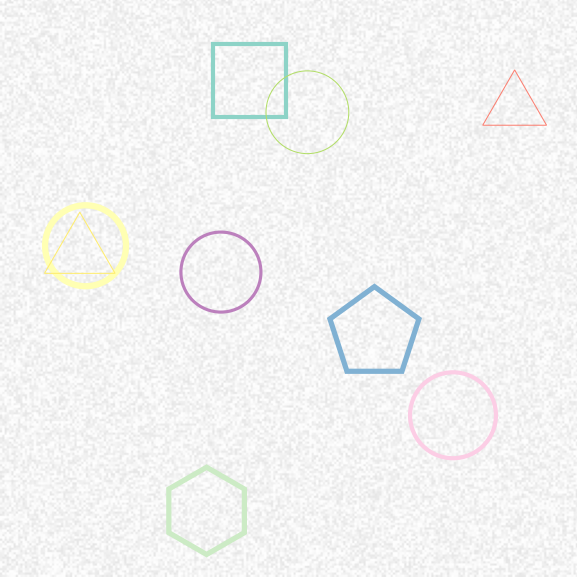[{"shape": "square", "thickness": 2, "radius": 0.32, "center": [0.432, 0.86]}, {"shape": "circle", "thickness": 3, "radius": 0.35, "center": [0.148, 0.574]}, {"shape": "triangle", "thickness": 0.5, "radius": 0.32, "center": [0.891, 0.814]}, {"shape": "pentagon", "thickness": 2.5, "radius": 0.41, "center": [0.648, 0.422]}, {"shape": "circle", "thickness": 0.5, "radius": 0.36, "center": [0.532, 0.805]}, {"shape": "circle", "thickness": 2, "radius": 0.37, "center": [0.784, 0.28]}, {"shape": "circle", "thickness": 1.5, "radius": 0.35, "center": [0.383, 0.528]}, {"shape": "hexagon", "thickness": 2.5, "radius": 0.38, "center": [0.358, 0.115]}, {"shape": "triangle", "thickness": 0.5, "radius": 0.35, "center": [0.138, 0.561]}]